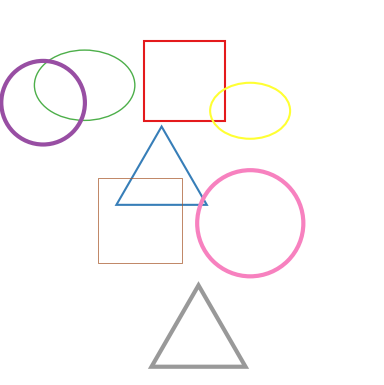[{"shape": "square", "thickness": 1.5, "radius": 0.52, "center": [0.478, 0.79]}, {"shape": "triangle", "thickness": 1.5, "radius": 0.68, "center": [0.42, 0.536]}, {"shape": "oval", "thickness": 1, "radius": 0.65, "center": [0.22, 0.779]}, {"shape": "circle", "thickness": 3, "radius": 0.54, "center": [0.112, 0.733]}, {"shape": "oval", "thickness": 1.5, "radius": 0.52, "center": [0.65, 0.712]}, {"shape": "square", "thickness": 0.5, "radius": 0.55, "center": [0.364, 0.428]}, {"shape": "circle", "thickness": 3, "radius": 0.69, "center": [0.65, 0.42]}, {"shape": "triangle", "thickness": 3, "radius": 0.7, "center": [0.516, 0.118]}]